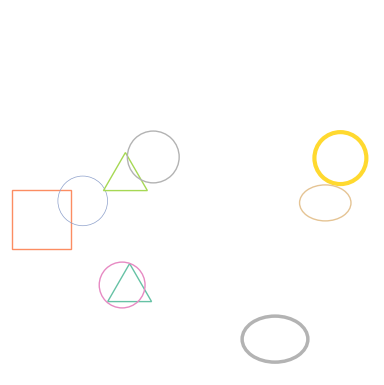[{"shape": "triangle", "thickness": 1, "radius": 0.33, "center": [0.337, 0.25]}, {"shape": "square", "thickness": 1, "radius": 0.39, "center": [0.108, 0.43]}, {"shape": "circle", "thickness": 0.5, "radius": 0.32, "center": [0.215, 0.478]}, {"shape": "circle", "thickness": 1, "radius": 0.3, "center": [0.317, 0.26]}, {"shape": "triangle", "thickness": 1, "radius": 0.33, "center": [0.326, 0.538]}, {"shape": "circle", "thickness": 3, "radius": 0.34, "center": [0.884, 0.589]}, {"shape": "oval", "thickness": 1, "radius": 0.33, "center": [0.845, 0.473]}, {"shape": "oval", "thickness": 2.5, "radius": 0.43, "center": [0.714, 0.119]}, {"shape": "circle", "thickness": 1, "radius": 0.34, "center": [0.398, 0.592]}]